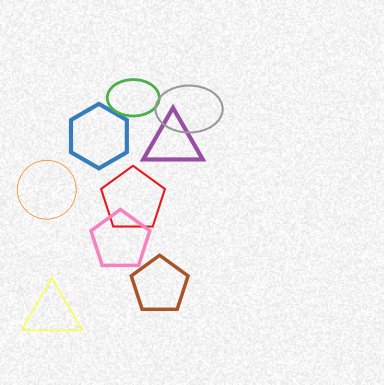[{"shape": "pentagon", "thickness": 1.5, "radius": 0.44, "center": [0.345, 0.482]}, {"shape": "hexagon", "thickness": 3, "radius": 0.42, "center": [0.257, 0.646]}, {"shape": "oval", "thickness": 2, "radius": 0.34, "center": [0.346, 0.746]}, {"shape": "triangle", "thickness": 3, "radius": 0.45, "center": [0.449, 0.631]}, {"shape": "circle", "thickness": 0.5, "radius": 0.38, "center": [0.122, 0.507]}, {"shape": "triangle", "thickness": 1, "radius": 0.45, "center": [0.135, 0.188]}, {"shape": "pentagon", "thickness": 2.5, "radius": 0.39, "center": [0.415, 0.259]}, {"shape": "pentagon", "thickness": 2.5, "radius": 0.4, "center": [0.313, 0.376]}, {"shape": "oval", "thickness": 1.5, "radius": 0.44, "center": [0.491, 0.717]}]